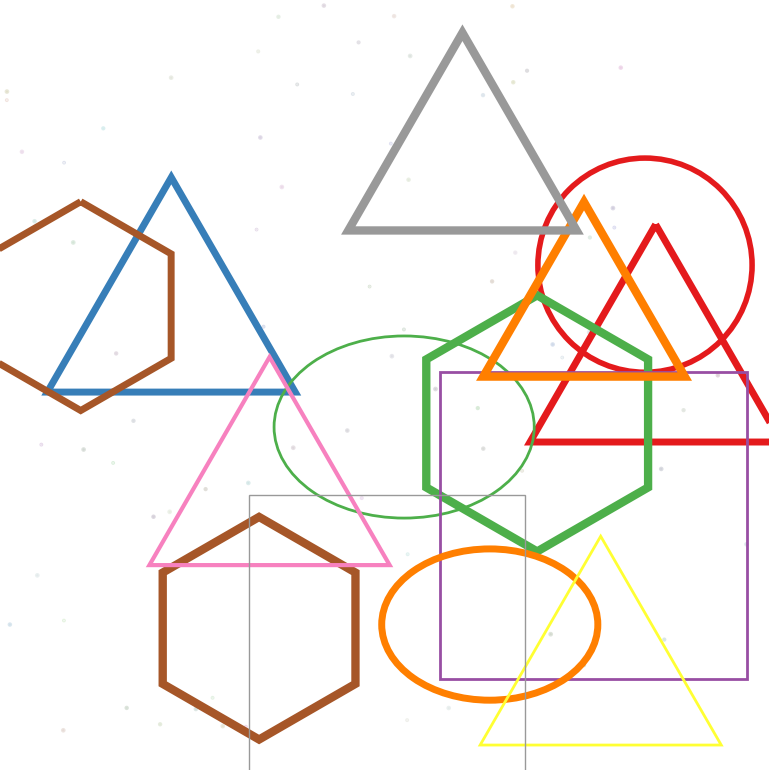[{"shape": "circle", "thickness": 2, "radius": 0.7, "center": [0.838, 0.656]}, {"shape": "triangle", "thickness": 2.5, "radius": 0.94, "center": [0.851, 0.52]}, {"shape": "triangle", "thickness": 2.5, "radius": 0.93, "center": [0.222, 0.584]}, {"shape": "hexagon", "thickness": 3, "radius": 0.83, "center": [0.698, 0.45]}, {"shape": "oval", "thickness": 1, "radius": 0.84, "center": [0.525, 0.445]}, {"shape": "square", "thickness": 1, "radius": 1.0, "center": [0.771, 0.317]}, {"shape": "triangle", "thickness": 3, "radius": 0.76, "center": [0.758, 0.586]}, {"shape": "oval", "thickness": 2.5, "radius": 0.7, "center": [0.636, 0.189]}, {"shape": "triangle", "thickness": 1, "radius": 0.9, "center": [0.78, 0.123]}, {"shape": "hexagon", "thickness": 3, "radius": 0.72, "center": [0.336, 0.184]}, {"shape": "hexagon", "thickness": 2.5, "radius": 0.68, "center": [0.105, 0.602]}, {"shape": "triangle", "thickness": 1.5, "radius": 0.9, "center": [0.35, 0.356]}, {"shape": "square", "thickness": 0.5, "radius": 0.9, "center": [0.502, 0.178]}, {"shape": "triangle", "thickness": 3, "radius": 0.86, "center": [0.601, 0.786]}]